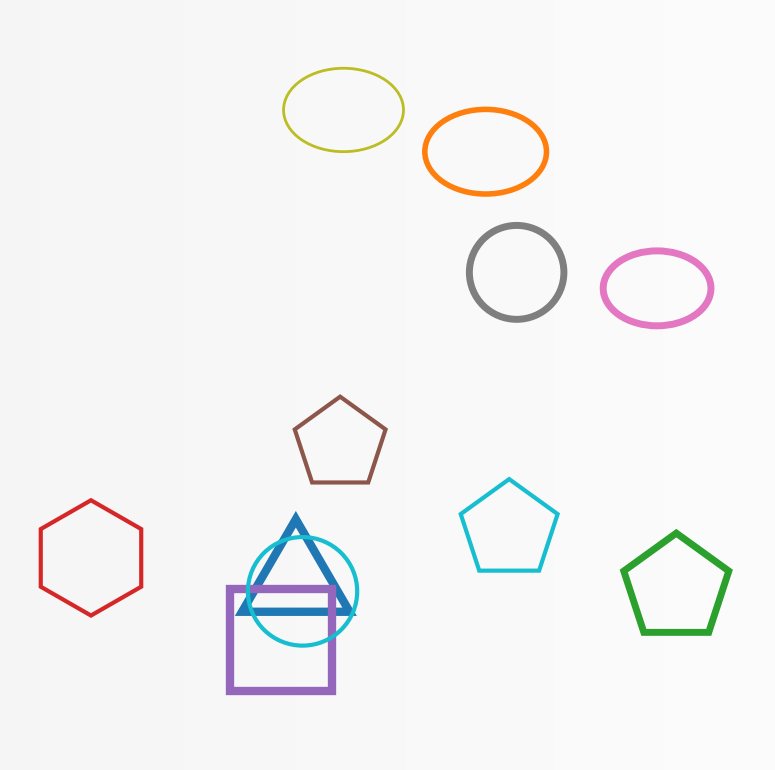[{"shape": "triangle", "thickness": 3, "radius": 0.4, "center": [0.382, 0.246]}, {"shape": "oval", "thickness": 2, "radius": 0.39, "center": [0.627, 0.803]}, {"shape": "pentagon", "thickness": 2.5, "radius": 0.36, "center": [0.873, 0.236]}, {"shape": "hexagon", "thickness": 1.5, "radius": 0.37, "center": [0.117, 0.275]}, {"shape": "square", "thickness": 3, "radius": 0.33, "center": [0.363, 0.169]}, {"shape": "pentagon", "thickness": 1.5, "radius": 0.31, "center": [0.439, 0.423]}, {"shape": "oval", "thickness": 2.5, "radius": 0.35, "center": [0.848, 0.626]}, {"shape": "circle", "thickness": 2.5, "radius": 0.3, "center": [0.667, 0.646]}, {"shape": "oval", "thickness": 1, "radius": 0.39, "center": [0.443, 0.857]}, {"shape": "pentagon", "thickness": 1.5, "radius": 0.33, "center": [0.657, 0.312]}, {"shape": "circle", "thickness": 1.5, "radius": 0.35, "center": [0.39, 0.232]}]